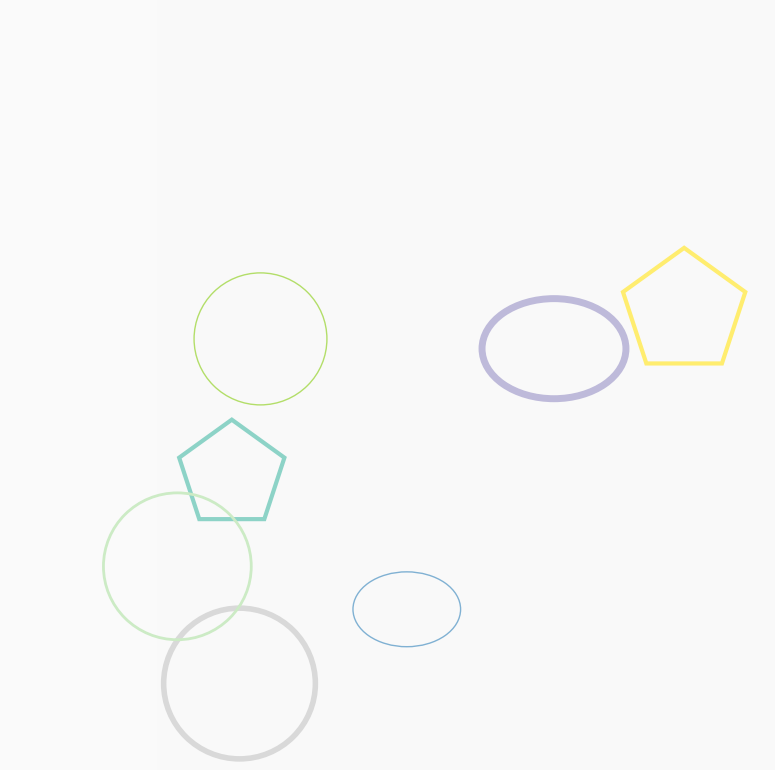[{"shape": "pentagon", "thickness": 1.5, "radius": 0.36, "center": [0.299, 0.384]}, {"shape": "oval", "thickness": 2.5, "radius": 0.46, "center": [0.715, 0.547]}, {"shape": "oval", "thickness": 0.5, "radius": 0.35, "center": [0.525, 0.209]}, {"shape": "circle", "thickness": 0.5, "radius": 0.43, "center": [0.336, 0.56]}, {"shape": "circle", "thickness": 2, "radius": 0.49, "center": [0.309, 0.112]}, {"shape": "circle", "thickness": 1, "radius": 0.48, "center": [0.229, 0.265]}, {"shape": "pentagon", "thickness": 1.5, "radius": 0.41, "center": [0.883, 0.595]}]